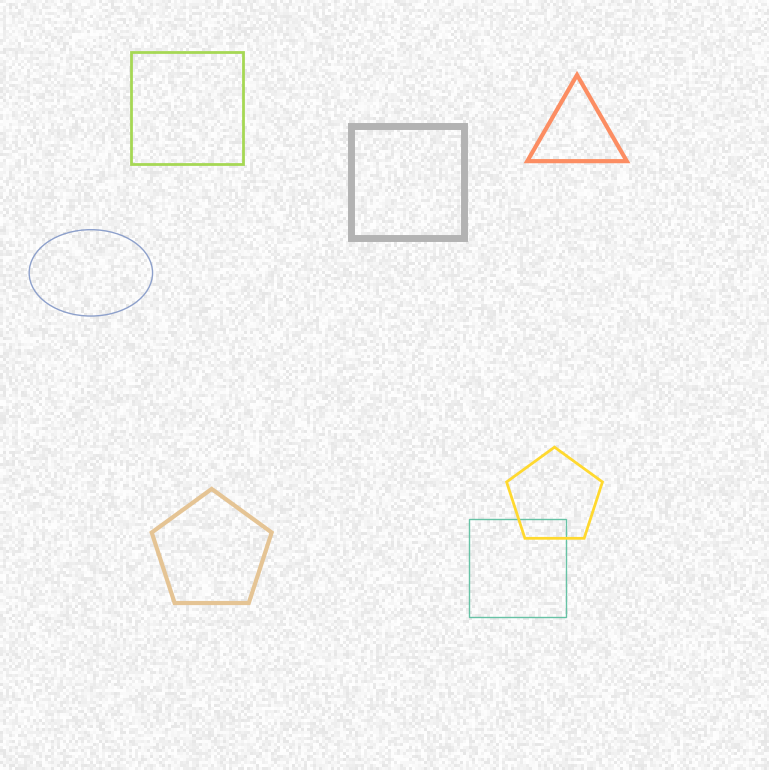[{"shape": "square", "thickness": 0.5, "radius": 0.32, "center": [0.672, 0.263]}, {"shape": "triangle", "thickness": 1.5, "radius": 0.37, "center": [0.749, 0.828]}, {"shape": "oval", "thickness": 0.5, "radius": 0.4, "center": [0.118, 0.646]}, {"shape": "square", "thickness": 1, "radius": 0.36, "center": [0.243, 0.86]}, {"shape": "pentagon", "thickness": 1, "radius": 0.33, "center": [0.72, 0.354]}, {"shape": "pentagon", "thickness": 1.5, "radius": 0.41, "center": [0.275, 0.283]}, {"shape": "square", "thickness": 2.5, "radius": 0.37, "center": [0.529, 0.764]}]